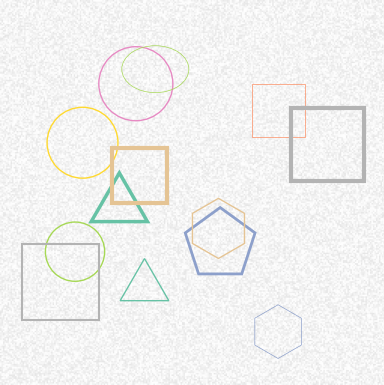[{"shape": "triangle", "thickness": 1, "radius": 0.36, "center": [0.375, 0.255]}, {"shape": "triangle", "thickness": 2.5, "radius": 0.42, "center": [0.31, 0.467]}, {"shape": "square", "thickness": 0.5, "radius": 0.34, "center": [0.723, 0.714]}, {"shape": "pentagon", "thickness": 2, "radius": 0.48, "center": [0.572, 0.366]}, {"shape": "hexagon", "thickness": 0.5, "radius": 0.35, "center": [0.722, 0.139]}, {"shape": "circle", "thickness": 1, "radius": 0.48, "center": [0.353, 0.783]}, {"shape": "circle", "thickness": 1, "radius": 0.38, "center": [0.195, 0.346]}, {"shape": "oval", "thickness": 0.5, "radius": 0.44, "center": [0.403, 0.82]}, {"shape": "circle", "thickness": 1, "radius": 0.46, "center": [0.214, 0.629]}, {"shape": "hexagon", "thickness": 1, "radius": 0.39, "center": [0.567, 0.407]}, {"shape": "square", "thickness": 3, "radius": 0.36, "center": [0.362, 0.544]}, {"shape": "square", "thickness": 3, "radius": 0.48, "center": [0.851, 0.624]}, {"shape": "square", "thickness": 1.5, "radius": 0.5, "center": [0.157, 0.268]}]